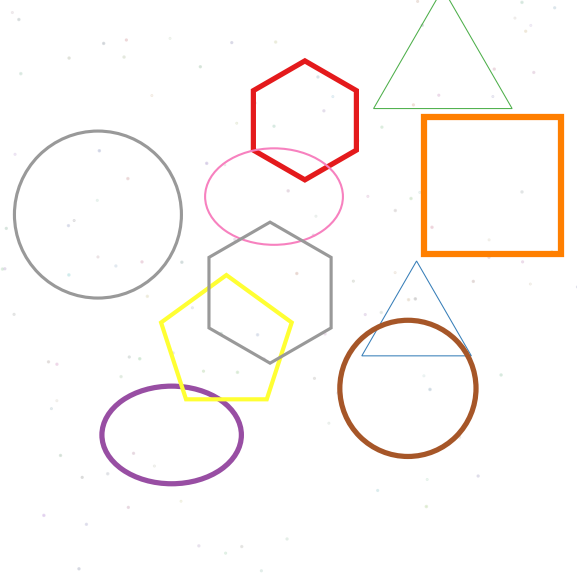[{"shape": "hexagon", "thickness": 2.5, "radius": 0.51, "center": [0.528, 0.791]}, {"shape": "triangle", "thickness": 0.5, "radius": 0.55, "center": [0.721, 0.438]}, {"shape": "triangle", "thickness": 0.5, "radius": 0.69, "center": [0.767, 0.88]}, {"shape": "oval", "thickness": 2.5, "radius": 0.6, "center": [0.297, 0.246]}, {"shape": "square", "thickness": 3, "radius": 0.59, "center": [0.853, 0.678]}, {"shape": "pentagon", "thickness": 2, "radius": 0.59, "center": [0.392, 0.404]}, {"shape": "circle", "thickness": 2.5, "radius": 0.59, "center": [0.706, 0.327]}, {"shape": "oval", "thickness": 1, "radius": 0.6, "center": [0.474, 0.659]}, {"shape": "circle", "thickness": 1.5, "radius": 0.72, "center": [0.17, 0.628]}, {"shape": "hexagon", "thickness": 1.5, "radius": 0.61, "center": [0.468, 0.492]}]